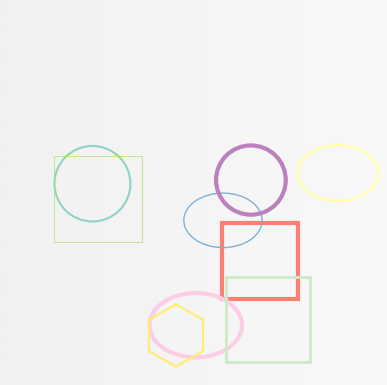[{"shape": "circle", "thickness": 1.5, "radius": 0.49, "center": [0.239, 0.523]}, {"shape": "oval", "thickness": 2, "radius": 0.52, "center": [0.872, 0.55]}, {"shape": "square", "thickness": 3, "radius": 0.49, "center": [0.672, 0.322]}, {"shape": "oval", "thickness": 1, "radius": 0.51, "center": [0.575, 0.428]}, {"shape": "square", "thickness": 0.5, "radius": 0.56, "center": [0.253, 0.483]}, {"shape": "oval", "thickness": 3, "radius": 0.6, "center": [0.505, 0.155]}, {"shape": "circle", "thickness": 3, "radius": 0.45, "center": [0.648, 0.532]}, {"shape": "square", "thickness": 2, "radius": 0.55, "center": [0.692, 0.17]}, {"shape": "hexagon", "thickness": 1.5, "radius": 0.4, "center": [0.454, 0.129]}]